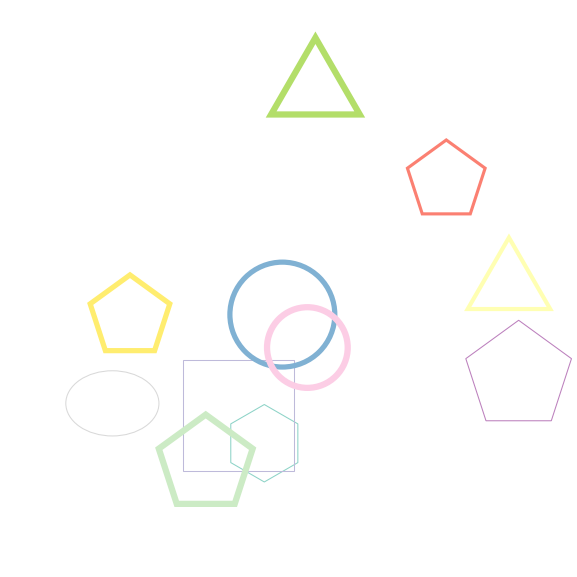[{"shape": "hexagon", "thickness": 0.5, "radius": 0.34, "center": [0.458, 0.232]}, {"shape": "triangle", "thickness": 2, "radius": 0.41, "center": [0.881, 0.505]}, {"shape": "square", "thickness": 0.5, "radius": 0.48, "center": [0.413, 0.28]}, {"shape": "pentagon", "thickness": 1.5, "radius": 0.35, "center": [0.773, 0.686]}, {"shape": "circle", "thickness": 2.5, "radius": 0.45, "center": [0.489, 0.454]}, {"shape": "triangle", "thickness": 3, "radius": 0.44, "center": [0.546, 0.845]}, {"shape": "circle", "thickness": 3, "radius": 0.35, "center": [0.532, 0.397]}, {"shape": "oval", "thickness": 0.5, "radius": 0.4, "center": [0.195, 0.301]}, {"shape": "pentagon", "thickness": 0.5, "radius": 0.48, "center": [0.898, 0.348]}, {"shape": "pentagon", "thickness": 3, "radius": 0.43, "center": [0.356, 0.196]}, {"shape": "pentagon", "thickness": 2.5, "radius": 0.36, "center": [0.225, 0.451]}]